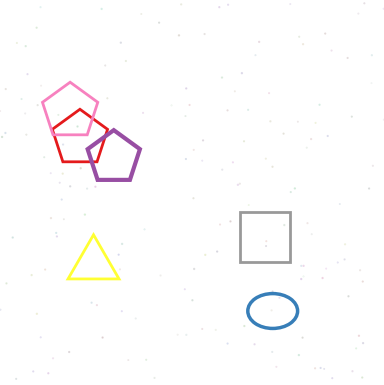[{"shape": "pentagon", "thickness": 2, "radius": 0.38, "center": [0.208, 0.641]}, {"shape": "oval", "thickness": 2.5, "radius": 0.32, "center": [0.708, 0.192]}, {"shape": "pentagon", "thickness": 3, "radius": 0.36, "center": [0.296, 0.591]}, {"shape": "triangle", "thickness": 2, "radius": 0.38, "center": [0.243, 0.314]}, {"shape": "pentagon", "thickness": 2, "radius": 0.38, "center": [0.182, 0.711]}, {"shape": "square", "thickness": 2, "radius": 0.32, "center": [0.689, 0.385]}]